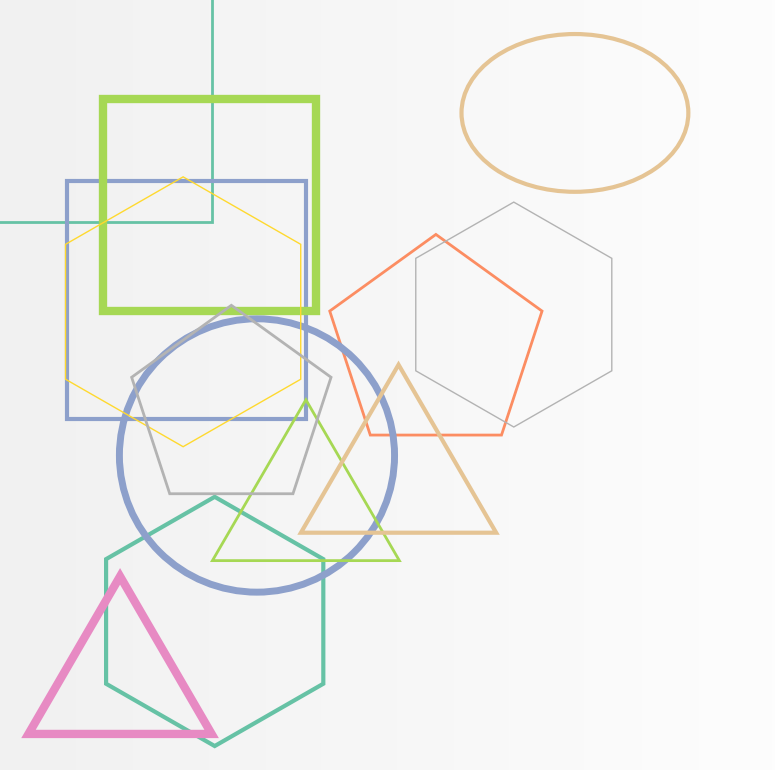[{"shape": "square", "thickness": 1, "radius": 0.85, "center": [0.104, 0.882]}, {"shape": "hexagon", "thickness": 1.5, "radius": 0.81, "center": [0.277, 0.193]}, {"shape": "pentagon", "thickness": 1, "radius": 0.72, "center": [0.562, 0.552]}, {"shape": "circle", "thickness": 2.5, "radius": 0.89, "center": [0.332, 0.408]}, {"shape": "square", "thickness": 1.5, "radius": 0.77, "center": [0.241, 0.61]}, {"shape": "triangle", "thickness": 3, "radius": 0.68, "center": [0.155, 0.115]}, {"shape": "square", "thickness": 3, "radius": 0.69, "center": [0.27, 0.734]}, {"shape": "triangle", "thickness": 1, "radius": 0.7, "center": [0.395, 0.342]}, {"shape": "hexagon", "thickness": 0.5, "radius": 0.88, "center": [0.236, 0.595]}, {"shape": "triangle", "thickness": 1.5, "radius": 0.73, "center": [0.514, 0.381]}, {"shape": "oval", "thickness": 1.5, "radius": 0.73, "center": [0.742, 0.853]}, {"shape": "hexagon", "thickness": 0.5, "radius": 0.73, "center": [0.663, 0.591]}, {"shape": "pentagon", "thickness": 1, "radius": 0.68, "center": [0.299, 0.468]}]